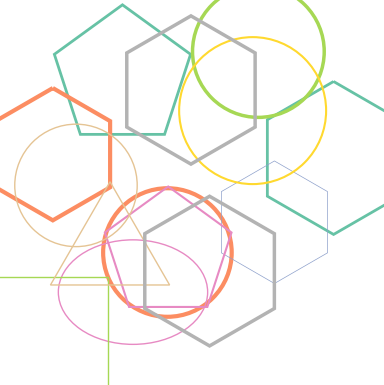[{"shape": "hexagon", "thickness": 2, "radius": 0.99, "center": [0.866, 0.59]}, {"shape": "pentagon", "thickness": 2, "radius": 0.93, "center": [0.318, 0.801]}, {"shape": "circle", "thickness": 3, "radius": 0.83, "center": [0.435, 0.344]}, {"shape": "hexagon", "thickness": 3, "radius": 0.86, "center": [0.137, 0.599]}, {"shape": "hexagon", "thickness": 0.5, "radius": 0.8, "center": [0.713, 0.423]}, {"shape": "oval", "thickness": 1, "radius": 0.97, "center": [0.345, 0.241]}, {"shape": "pentagon", "thickness": 1.5, "radius": 0.86, "center": [0.437, 0.343]}, {"shape": "square", "thickness": 1, "radius": 0.88, "center": [0.105, 0.104]}, {"shape": "circle", "thickness": 2.5, "radius": 0.86, "center": [0.671, 0.866]}, {"shape": "circle", "thickness": 1.5, "radius": 0.95, "center": [0.656, 0.713]}, {"shape": "circle", "thickness": 1, "radius": 0.8, "center": [0.197, 0.518]}, {"shape": "triangle", "thickness": 1, "radius": 0.89, "center": [0.286, 0.349]}, {"shape": "hexagon", "thickness": 2.5, "radius": 0.97, "center": [0.544, 0.296]}, {"shape": "hexagon", "thickness": 2.5, "radius": 0.96, "center": [0.496, 0.766]}]